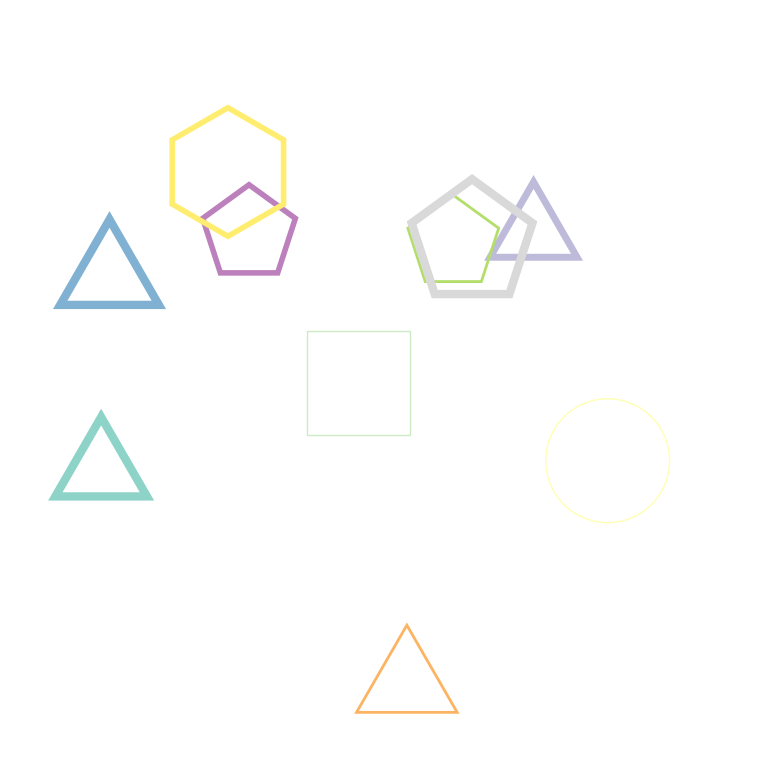[{"shape": "triangle", "thickness": 3, "radius": 0.34, "center": [0.131, 0.39]}, {"shape": "circle", "thickness": 0.5, "radius": 0.4, "center": [0.789, 0.402]}, {"shape": "triangle", "thickness": 2.5, "radius": 0.33, "center": [0.693, 0.699]}, {"shape": "triangle", "thickness": 3, "radius": 0.37, "center": [0.142, 0.641]}, {"shape": "triangle", "thickness": 1, "radius": 0.38, "center": [0.528, 0.113]}, {"shape": "pentagon", "thickness": 1, "radius": 0.31, "center": [0.589, 0.684]}, {"shape": "pentagon", "thickness": 3, "radius": 0.41, "center": [0.613, 0.685]}, {"shape": "pentagon", "thickness": 2, "radius": 0.32, "center": [0.323, 0.697]}, {"shape": "square", "thickness": 0.5, "radius": 0.34, "center": [0.465, 0.503]}, {"shape": "hexagon", "thickness": 2, "radius": 0.42, "center": [0.296, 0.777]}]